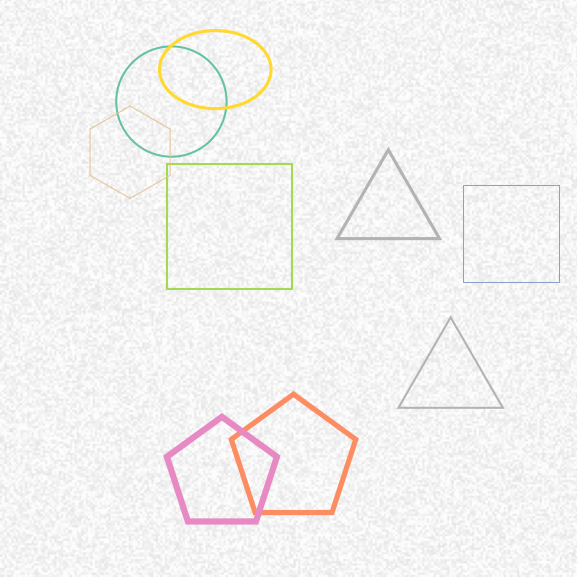[{"shape": "circle", "thickness": 1, "radius": 0.48, "center": [0.297, 0.823]}, {"shape": "pentagon", "thickness": 2.5, "radius": 0.57, "center": [0.508, 0.203]}, {"shape": "square", "thickness": 0.5, "radius": 0.42, "center": [0.885, 0.595]}, {"shape": "pentagon", "thickness": 3, "radius": 0.5, "center": [0.384, 0.177]}, {"shape": "square", "thickness": 1, "radius": 0.54, "center": [0.398, 0.606]}, {"shape": "oval", "thickness": 1.5, "radius": 0.48, "center": [0.373, 0.879]}, {"shape": "hexagon", "thickness": 0.5, "radius": 0.4, "center": [0.225, 0.736]}, {"shape": "triangle", "thickness": 1, "radius": 0.52, "center": [0.78, 0.345]}, {"shape": "triangle", "thickness": 1.5, "radius": 0.51, "center": [0.672, 0.637]}]